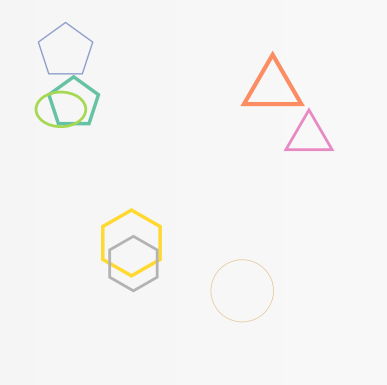[{"shape": "pentagon", "thickness": 2.5, "radius": 0.34, "center": [0.19, 0.733]}, {"shape": "triangle", "thickness": 3, "radius": 0.43, "center": [0.704, 0.772]}, {"shape": "pentagon", "thickness": 1, "radius": 0.37, "center": [0.169, 0.868]}, {"shape": "triangle", "thickness": 2, "radius": 0.34, "center": [0.797, 0.646]}, {"shape": "oval", "thickness": 2, "radius": 0.32, "center": [0.157, 0.716]}, {"shape": "hexagon", "thickness": 2.5, "radius": 0.43, "center": [0.339, 0.369]}, {"shape": "circle", "thickness": 0.5, "radius": 0.4, "center": [0.625, 0.245]}, {"shape": "hexagon", "thickness": 2, "radius": 0.35, "center": [0.344, 0.315]}]